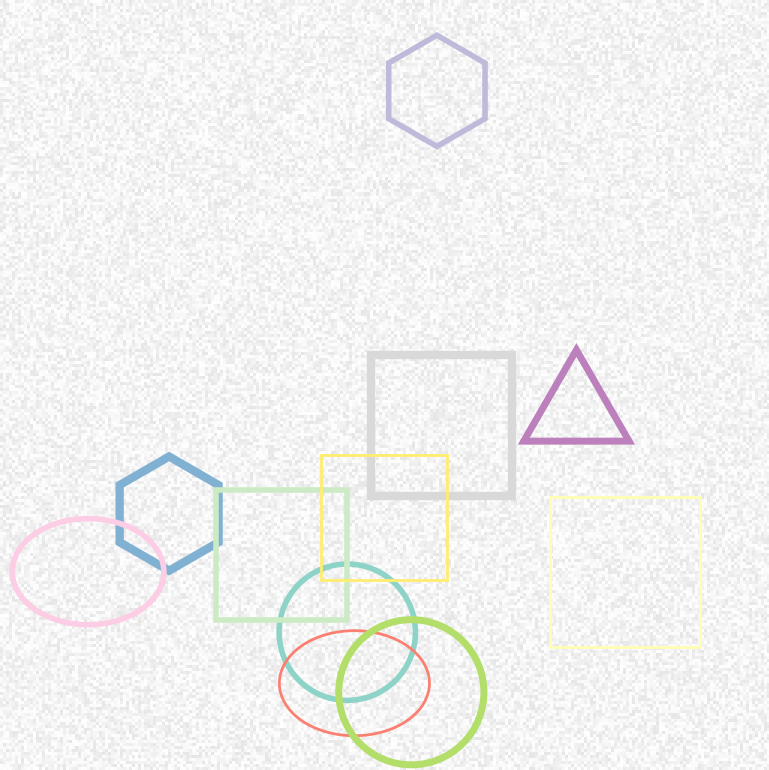[{"shape": "circle", "thickness": 2, "radius": 0.44, "center": [0.451, 0.179]}, {"shape": "square", "thickness": 1, "radius": 0.49, "center": [0.812, 0.257]}, {"shape": "hexagon", "thickness": 2, "radius": 0.36, "center": [0.567, 0.882]}, {"shape": "oval", "thickness": 1, "radius": 0.49, "center": [0.46, 0.113]}, {"shape": "hexagon", "thickness": 3, "radius": 0.37, "center": [0.22, 0.333]}, {"shape": "circle", "thickness": 2.5, "radius": 0.47, "center": [0.534, 0.101]}, {"shape": "oval", "thickness": 2, "radius": 0.49, "center": [0.114, 0.258]}, {"shape": "square", "thickness": 3, "radius": 0.46, "center": [0.573, 0.447]}, {"shape": "triangle", "thickness": 2.5, "radius": 0.39, "center": [0.749, 0.467]}, {"shape": "square", "thickness": 2, "radius": 0.42, "center": [0.366, 0.279]}, {"shape": "square", "thickness": 1, "radius": 0.41, "center": [0.499, 0.328]}]